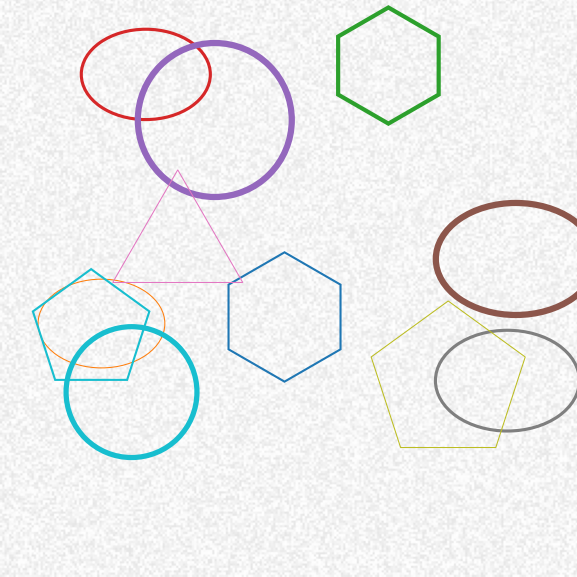[{"shape": "hexagon", "thickness": 1, "radius": 0.56, "center": [0.493, 0.45]}, {"shape": "oval", "thickness": 0.5, "radius": 0.55, "center": [0.176, 0.439]}, {"shape": "hexagon", "thickness": 2, "radius": 0.5, "center": [0.673, 0.886]}, {"shape": "oval", "thickness": 1.5, "radius": 0.56, "center": [0.252, 0.87]}, {"shape": "circle", "thickness": 3, "radius": 0.67, "center": [0.372, 0.791]}, {"shape": "oval", "thickness": 3, "radius": 0.69, "center": [0.893, 0.551]}, {"shape": "triangle", "thickness": 0.5, "radius": 0.65, "center": [0.308, 0.575]}, {"shape": "oval", "thickness": 1.5, "radius": 0.62, "center": [0.879, 0.34]}, {"shape": "pentagon", "thickness": 0.5, "radius": 0.7, "center": [0.776, 0.338]}, {"shape": "pentagon", "thickness": 1, "radius": 0.53, "center": [0.158, 0.427]}, {"shape": "circle", "thickness": 2.5, "radius": 0.57, "center": [0.228, 0.32]}]